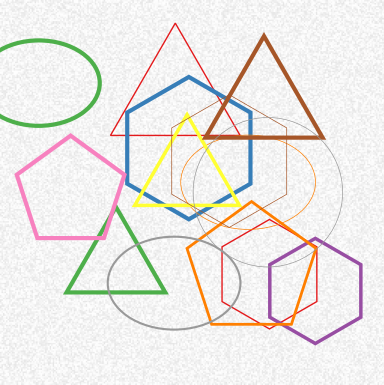[{"shape": "triangle", "thickness": 1, "radius": 0.97, "center": [0.455, 0.745]}, {"shape": "hexagon", "thickness": 1, "radius": 0.71, "center": [0.7, 0.288]}, {"shape": "hexagon", "thickness": 3, "radius": 0.92, "center": [0.491, 0.615]}, {"shape": "triangle", "thickness": 3, "radius": 0.74, "center": [0.301, 0.314]}, {"shape": "oval", "thickness": 3, "radius": 0.79, "center": [0.101, 0.784]}, {"shape": "hexagon", "thickness": 2.5, "radius": 0.68, "center": [0.819, 0.244]}, {"shape": "pentagon", "thickness": 2, "radius": 0.88, "center": [0.653, 0.3]}, {"shape": "oval", "thickness": 0.5, "radius": 0.88, "center": [0.644, 0.527]}, {"shape": "triangle", "thickness": 2.5, "radius": 0.79, "center": [0.486, 0.545]}, {"shape": "triangle", "thickness": 3, "radius": 0.88, "center": [0.686, 0.73]}, {"shape": "hexagon", "thickness": 0.5, "radius": 0.86, "center": [0.595, 0.582]}, {"shape": "pentagon", "thickness": 3, "radius": 0.74, "center": [0.183, 0.501]}, {"shape": "circle", "thickness": 0.5, "radius": 0.97, "center": [0.696, 0.501]}, {"shape": "oval", "thickness": 1.5, "radius": 0.86, "center": [0.452, 0.265]}]